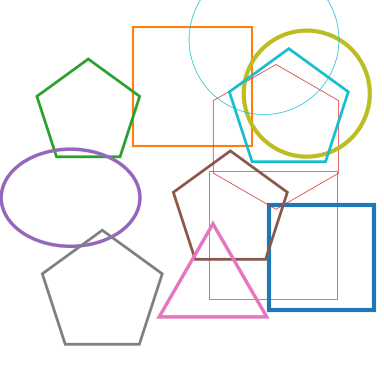[{"shape": "square", "thickness": 0.5, "radius": 0.83, "center": [0.709, 0.389]}, {"shape": "square", "thickness": 3, "radius": 0.68, "center": [0.835, 0.331]}, {"shape": "square", "thickness": 1.5, "radius": 0.78, "center": [0.5, 0.776]}, {"shape": "pentagon", "thickness": 2, "radius": 0.7, "center": [0.229, 0.706]}, {"shape": "hexagon", "thickness": 0.5, "radius": 0.94, "center": [0.717, 0.644]}, {"shape": "oval", "thickness": 2.5, "radius": 0.9, "center": [0.183, 0.486]}, {"shape": "pentagon", "thickness": 2, "radius": 0.78, "center": [0.598, 0.452]}, {"shape": "triangle", "thickness": 2.5, "radius": 0.81, "center": [0.553, 0.257]}, {"shape": "pentagon", "thickness": 2, "radius": 0.82, "center": [0.266, 0.238]}, {"shape": "circle", "thickness": 3, "radius": 0.82, "center": [0.797, 0.757]}, {"shape": "pentagon", "thickness": 2, "radius": 0.81, "center": [0.75, 0.711]}, {"shape": "circle", "thickness": 0.5, "radius": 0.97, "center": [0.686, 0.897]}]